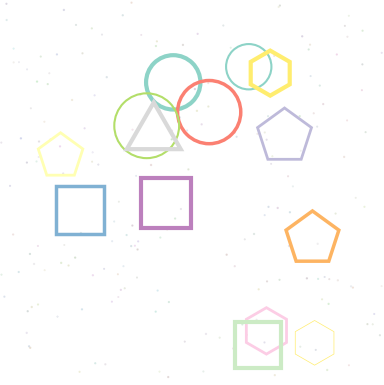[{"shape": "circle", "thickness": 1.5, "radius": 0.29, "center": [0.646, 0.827]}, {"shape": "circle", "thickness": 3, "radius": 0.35, "center": [0.45, 0.786]}, {"shape": "pentagon", "thickness": 2, "radius": 0.3, "center": [0.157, 0.594]}, {"shape": "pentagon", "thickness": 2, "radius": 0.37, "center": [0.739, 0.646]}, {"shape": "circle", "thickness": 2.5, "radius": 0.41, "center": [0.543, 0.709]}, {"shape": "square", "thickness": 2.5, "radius": 0.31, "center": [0.207, 0.454]}, {"shape": "pentagon", "thickness": 2.5, "radius": 0.36, "center": [0.812, 0.38]}, {"shape": "circle", "thickness": 1.5, "radius": 0.42, "center": [0.381, 0.673]}, {"shape": "hexagon", "thickness": 2, "radius": 0.3, "center": [0.692, 0.141]}, {"shape": "triangle", "thickness": 3, "radius": 0.4, "center": [0.399, 0.653]}, {"shape": "square", "thickness": 3, "radius": 0.32, "center": [0.431, 0.473]}, {"shape": "square", "thickness": 3, "radius": 0.3, "center": [0.671, 0.104]}, {"shape": "hexagon", "thickness": 0.5, "radius": 0.29, "center": [0.817, 0.11]}, {"shape": "hexagon", "thickness": 3, "radius": 0.29, "center": [0.702, 0.81]}]